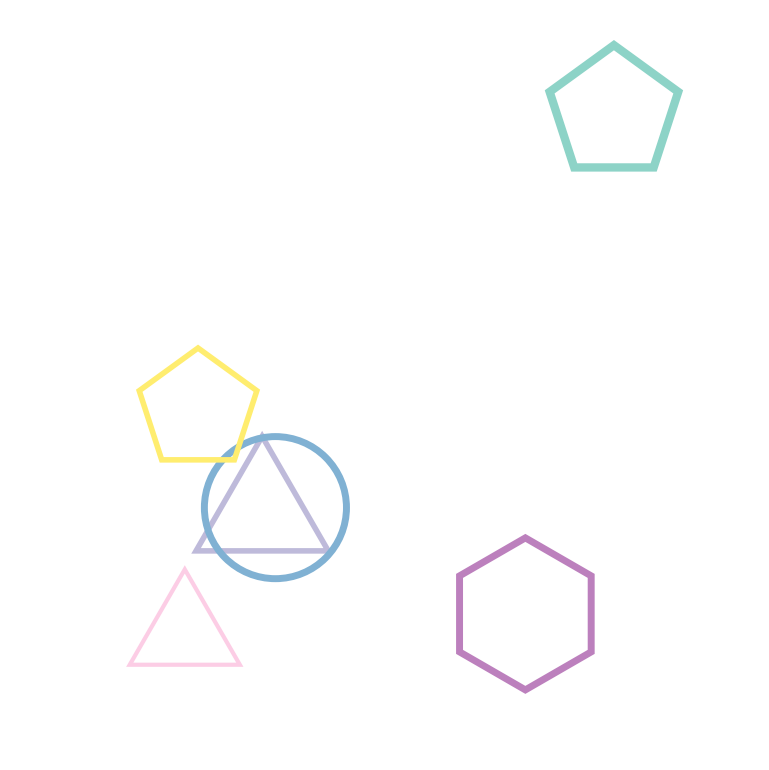[{"shape": "pentagon", "thickness": 3, "radius": 0.44, "center": [0.797, 0.854]}, {"shape": "triangle", "thickness": 2, "radius": 0.5, "center": [0.34, 0.334]}, {"shape": "circle", "thickness": 2.5, "radius": 0.46, "center": [0.358, 0.341]}, {"shape": "triangle", "thickness": 1.5, "radius": 0.41, "center": [0.24, 0.178]}, {"shape": "hexagon", "thickness": 2.5, "radius": 0.49, "center": [0.682, 0.203]}, {"shape": "pentagon", "thickness": 2, "radius": 0.4, "center": [0.257, 0.468]}]